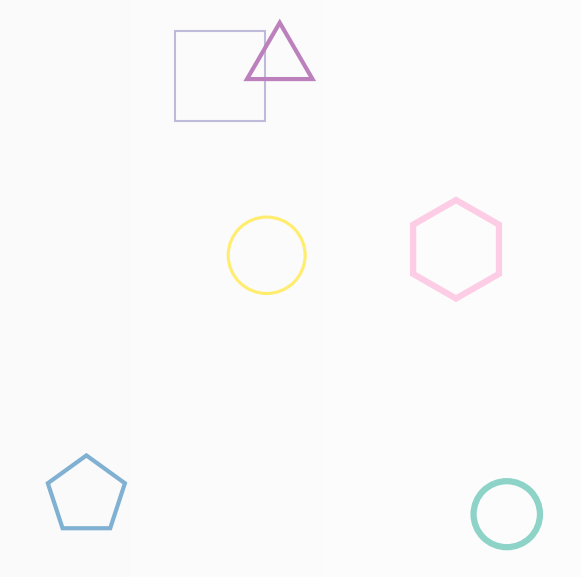[{"shape": "circle", "thickness": 3, "radius": 0.29, "center": [0.872, 0.109]}, {"shape": "square", "thickness": 1, "radius": 0.39, "center": [0.379, 0.868]}, {"shape": "pentagon", "thickness": 2, "radius": 0.35, "center": [0.149, 0.141]}, {"shape": "hexagon", "thickness": 3, "radius": 0.43, "center": [0.785, 0.567]}, {"shape": "triangle", "thickness": 2, "radius": 0.33, "center": [0.481, 0.895]}, {"shape": "circle", "thickness": 1.5, "radius": 0.33, "center": [0.459, 0.557]}]